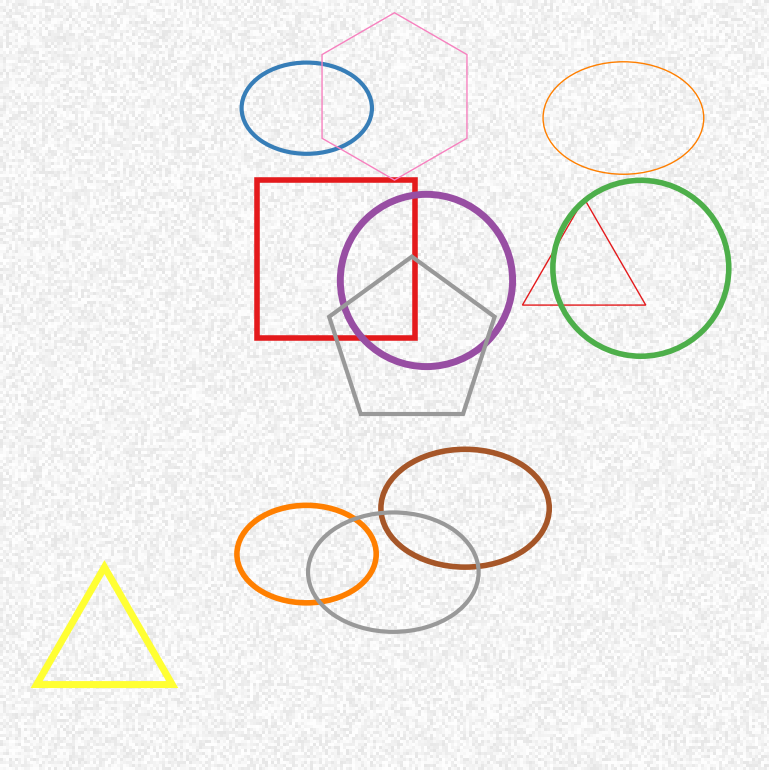[{"shape": "square", "thickness": 2, "radius": 0.51, "center": [0.436, 0.664]}, {"shape": "triangle", "thickness": 0.5, "radius": 0.46, "center": [0.759, 0.65]}, {"shape": "oval", "thickness": 1.5, "radius": 0.42, "center": [0.398, 0.86]}, {"shape": "circle", "thickness": 2, "radius": 0.57, "center": [0.832, 0.652]}, {"shape": "circle", "thickness": 2.5, "radius": 0.56, "center": [0.554, 0.636]}, {"shape": "oval", "thickness": 0.5, "radius": 0.52, "center": [0.81, 0.847]}, {"shape": "oval", "thickness": 2, "radius": 0.45, "center": [0.398, 0.28]}, {"shape": "triangle", "thickness": 2.5, "radius": 0.51, "center": [0.136, 0.162]}, {"shape": "oval", "thickness": 2, "radius": 0.55, "center": [0.604, 0.34]}, {"shape": "hexagon", "thickness": 0.5, "radius": 0.54, "center": [0.512, 0.875]}, {"shape": "pentagon", "thickness": 1.5, "radius": 0.56, "center": [0.535, 0.554]}, {"shape": "oval", "thickness": 1.5, "radius": 0.55, "center": [0.511, 0.257]}]